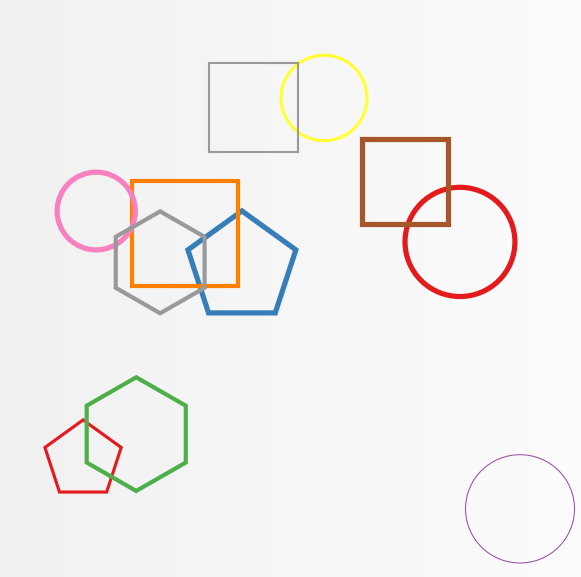[{"shape": "pentagon", "thickness": 1.5, "radius": 0.35, "center": [0.143, 0.203]}, {"shape": "circle", "thickness": 2.5, "radius": 0.47, "center": [0.791, 0.58]}, {"shape": "pentagon", "thickness": 2.5, "radius": 0.49, "center": [0.416, 0.536]}, {"shape": "hexagon", "thickness": 2, "radius": 0.49, "center": [0.234, 0.247]}, {"shape": "circle", "thickness": 0.5, "radius": 0.47, "center": [0.895, 0.118]}, {"shape": "square", "thickness": 2, "radius": 0.45, "center": [0.318, 0.595]}, {"shape": "circle", "thickness": 1.5, "radius": 0.37, "center": [0.558, 0.829]}, {"shape": "square", "thickness": 2.5, "radius": 0.37, "center": [0.696, 0.685]}, {"shape": "circle", "thickness": 2.5, "radius": 0.34, "center": [0.166, 0.634]}, {"shape": "square", "thickness": 1, "radius": 0.39, "center": [0.436, 0.814]}, {"shape": "hexagon", "thickness": 2, "radius": 0.44, "center": [0.276, 0.545]}]